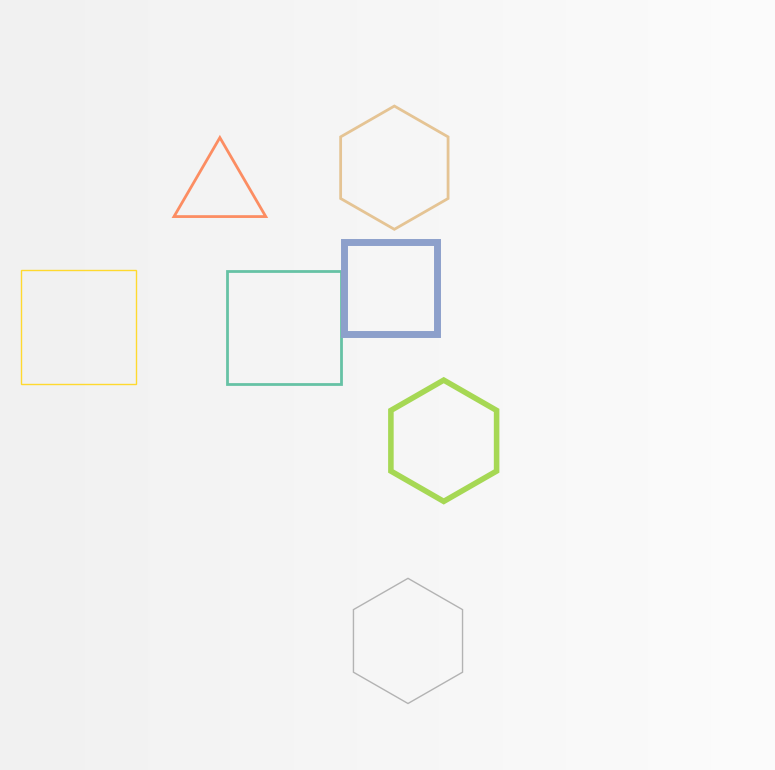[{"shape": "square", "thickness": 1, "radius": 0.37, "center": [0.366, 0.575]}, {"shape": "triangle", "thickness": 1, "radius": 0.34, "center": [0.284, 0.753]}, {"shape": "square", "thickness": 2.5, "radius": 0.3, "center": [0.504, 0.626]}, {"shape": "hexagon", "thickness": 2, "radius": 0.39, "center": [0.573, 0.428]}, {"shape": "square", "thickness": 0.5, "radius": 0.37, "center": [0.101, 0.576]}, {"shape": "hexagon", "thickness": 1, "radius": 0.4, "center": [0.509, 0.782]}, {"shape": "hexagon", "thickness": 0.5, "radius": 0.41, "center": [0.526, 0.168]}]